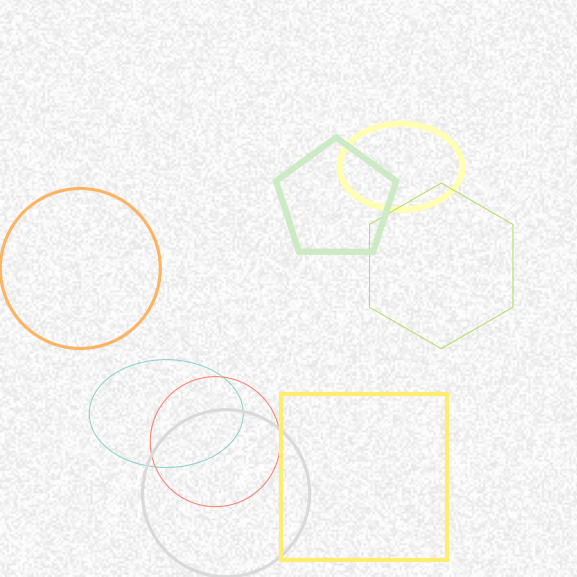[{"shape": "oval", "thickness": 0.5, "radius": 0.67, "center": [0.288, 0.283]}, {"shape": "oval", "thickness": 3, "radius": 0.53, "center": [0.694, 0.71]}, {"shape": "circle", "thickness": 0.5, "radius": 0.56, "center": [0.373, 0.234]}, {"shape": "circle", "thickness": 1.5, "radius": 0.69, "center": [0.139, 0.534]}, {"shape": "hexagon", "thickness": 0.5, "radius": 0.72, "center": [0.764, 0.539]}, {"shape": "circle", "thickness": 1.5, "radius": 0.72, "center": [0.392, 0.145]}, {"shape": "pentagon", "thickness": 3, "radius": 0.55, "center": [0.582, 0.652]}, {"shape": "square", "thickness": 2, "radius": 0.72, "center": [0.631, 0.173]}]